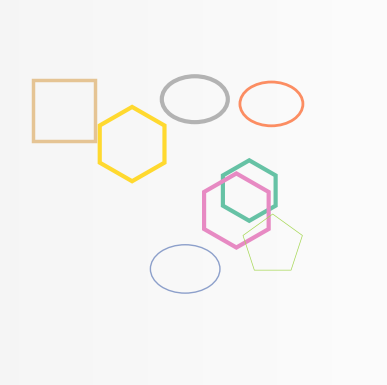[{"shape": "hexagon", "thickness": 3, "radius": 0.39, "center": [0.643, 0.505]}, {"shape": "oval", "thickness": 2, "radius": 0.41, "center": [0.7, 0.73]}, {"shape": "oval", "thickness": 1, "radius": 0.45, "center": [0.478, 0.301]}, {"shape": "hexagon", "thickness": 3, "radius": 0.48, "center": [0.61, 0.453]}, {"shape": "pentagon", "thickness": 0.5, "radius": 0.4, "center": [0.704, 0.363]}, {"shape": "hexagon", "thickness": 3, "radius": 0.48, "center": [0.341, 0.626]}, {"shape": "square", "thickness": 2.5, "radius": 0.4, "center": [0.165, 0.712]}, {"shape": "oval", "thickness": 3, "radius": 0.43, "center": [0.503, 0.742]}]